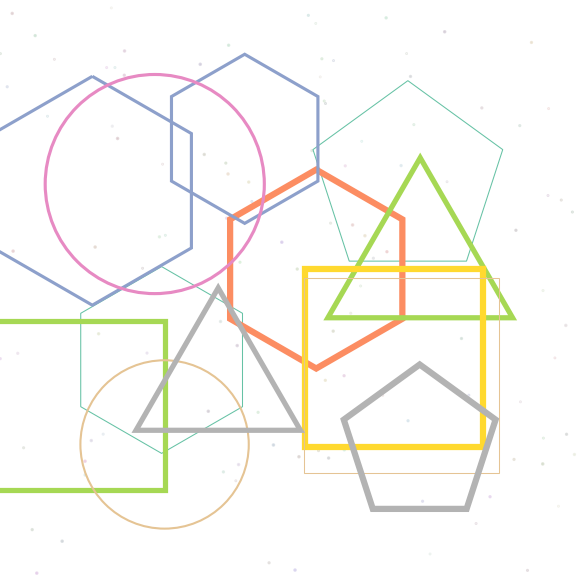[{"shape": "hexagon", "thickness": 0.5, "radius": 0.81, "center": [0.28, 0.376]}, {"shape": "pentagon", "thickness": 0.5, "radius": 0.86, "center": [0.706, 0.687]}, {"shape": "hexagon", "thickness": 3, "radius": 0.86, "center": [0.548, 0.533]}, {"shape": "hexagon", "thickness": 1.5, "radius": 0.73, "center": [0.424, 0.759]}, {"shape": "hexagon", "thickness": 1.5, "radius": 0.99, "center": [0.16, 0.669]}, {"shape": "circle", "thickness": 1.5, "radius": 0.95, "center": [0.268, 0.68]}, {"shape": "square", "thickness": 2.5, "radius": 0.74, "center": [0.139, 0.297]}, {"shape": "triangle", "thickness": 2.5, "radius": 0.92, "center": [0.728, 0.541]}, {"shape": "square", "thickness": 3, "radius": 0.77, "center": [0.682, 0.379]}, {"shape": "square", "thickness": 0.5, "radius": 0.84, "center": [0.695, 0.349]}, {"shape": "circle", "thickness": 1, "radius": 0.73, "center": [0.285, 0.23]}, {"shape": "triangle", "thickness": 2.5, "radius": 0.82, "center": [0.378, 0.336]}, {"shape": "pentagon", "thickness": 3, "radius": 0.69, "center": [0.727, 0.23]}]